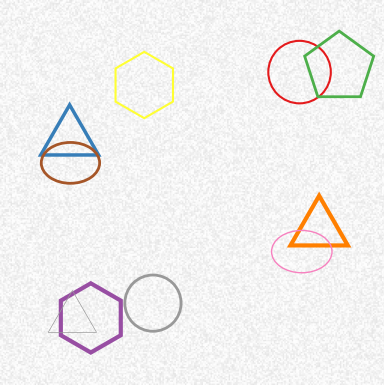[{"shape": "circle", "thickness": 1.5, "radius": 0.41, "center": [0.778, 0.813]}, {"shape": "triangle", "thickness": 2.5, "radius": 0.43, "center": [0.181, 0.641]}, {"shape": "pentagon", "thickness": 2, "radius": 0.47, "center": [0.881, 0.825]}, {"shape": "hexagon", "thickness": 3, "radius": 0.45, "center": [0.236, 0.174]}, {"shape": "triangle", "thickness": 3, "radius": 0.43, "center": [0.829, 0.405]}, {"shape": "hexagon", "thickness": 1.5, "radius": 0.43, "center": [0.375, 0.779]}, {"shape": "oval", "thickness": 2, "radius": 0.38, "center": [0.183, 0.577]}, {"shape": "oval", "thickness": 1, "radius": 0.39, "center": [0.784, 0.346]}, {"shape": "triangle", "thickness": 0.5, "radius": 0.36, "center": [0.188, 0.173]}, {"shape": "circle", "thickness": 2, "radius": 0.37, "center": [0.397, 0.213]}]